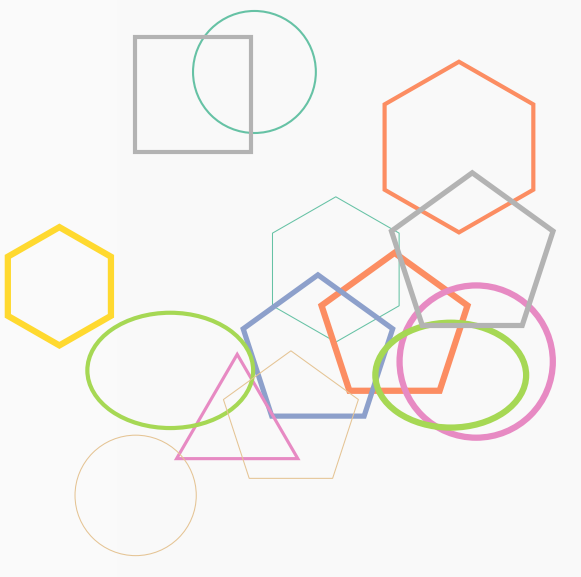[{"shape": "hexagon", "thickness": 0.5, "radius": 0.63, "center": [0.578, 0.533]}, {"shape": "circle", "thickness": 1, "radius": 0.53, "center": [0.438, 0.874]}, {"shape": "hexagon", "thickness": 2, "radius": 0.74, "center": [0.79, 0.744]}, {"shape": "pentagon", "thickness": 3, "radius": 0.66, "center": [0.679, 0.429]}, {"shape": "pentagon", "thickness": 2.5, "radius": 0.68, "center": [0.547, 0.388]}, {"shape": "circle", "thickness": 3, "radius": 0.66, "center": [0.819, 0.373]}, {"shape": "triangle", "thickness": 1.5, "radius": 0.6, "center": [0.408, 0.265]}, {"shape": "oval", "thickness": 2, "radius": 0.71, "center": [0.293, 0.358]}, {"shape": "oval", "thickness": 3, "radius": 0.65, "center": [0.775, 0.35]}, {"shape": "hexagon", "thickness": 3, "radius": 0.51, "center": [0.102, 0.503]}, {"shape": "pentagon", "thickness": 0.5, "radius": 0.61, "center": [0.5, 0.27]}, {"shape": "circle", "thickness": 0.5, "radius": 0.52, "center": [0.233, 0.141]}, {"shape": "square", "thickness": 2, "radius": 0.5, "center": [0.332, 0.836]}, {"shape": "pentagon", "thickness": 2.5, "radius": 0.73, "center": [0.812, 0.554]}]